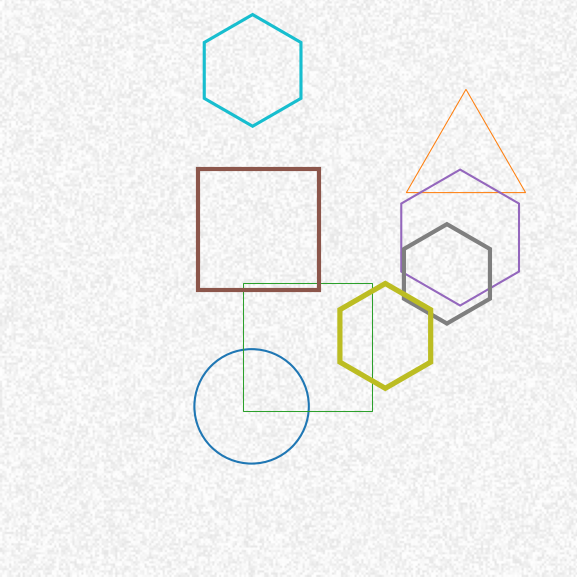[{"shape": "circle", "thickness": 1, "radius": 0.5, "center": [0.436, 0.295]}, {"shape": "triangle", "thickness": 0.5, "radius": 0.6, "center": [0.807, 0.725]}, {"shape": "square", "thickness": 0.5, "radius": 0.56, "center": [0.533, 0.398]}, {"shape": "hexagon", "thickness": 1, "radius": 0.59, "center": [0.797, 0.588]}, {"shape": "square", "thickness": 2, "radius": 0.52, "center": [0.448, 0.602]}, {"shape": "hexagon", "thickness": 2, "radius": 0.43, "center": [0.774, 0.525]}, {"shape": "hexagon", "thickness": 2.5, "radius": 0.45, "center": [0.667, 0.417]}, {"shape": "hexagon", "thickness": 1.5, "radius": 0.48, "center": [0.437, 0.877]}]